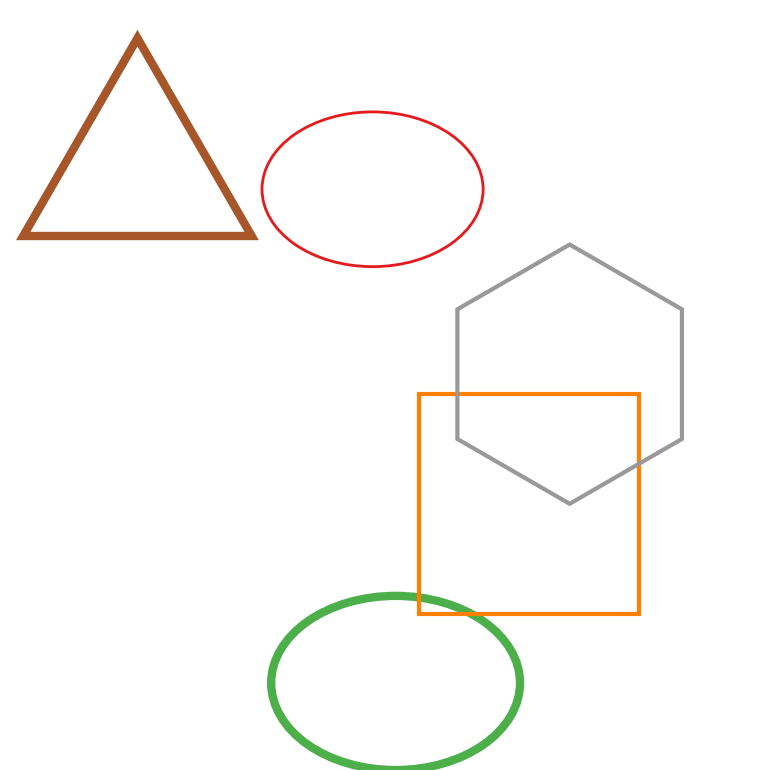[{"shape": "oval", "thickness": 1, "radius": 0.72, "center": [0.484, 0.754]}, {"shape": "oval", "thickness": 3, "radius": 0.81, "center": [0.514, 0.113]}, {"shape": "square", "thickness": 1.5, "radius": 0.71, "center": [0.687, 0.346]}, {"shape": "triangle", "thickness": 3, "radius": 0.86, "center": [0.178, 0.779]}, {"shape": "hexagon", "thickness": 1.5, "radius": 0.84, "center": [0.74, 0.514]}]